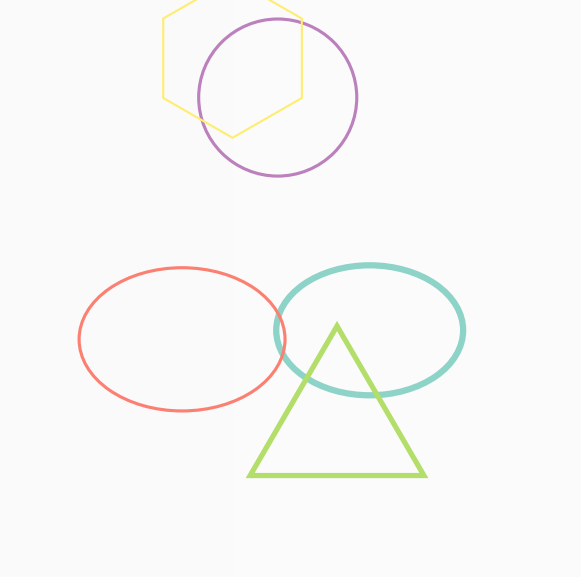[{"shape": "oval", "thickness": 3, "radius": 0.8, "center": [0.636, 0.427]}, {"shape": "oval", "thickness": 1.5, "radius": 0.89, "center": [0.313, 0.412]}, {"shape": "triangle", "thickness": 2.5, "radius": 0.86, "center": [0.58, 0.262]}, {"shape": "circle", "thickness": 1.5, "radius": 0.68, "center": [0.478, 0.83]}, {"shape": "hexagon", "thickness": 1, "radius": 0.69, "center": [0.4, 0.898]}]